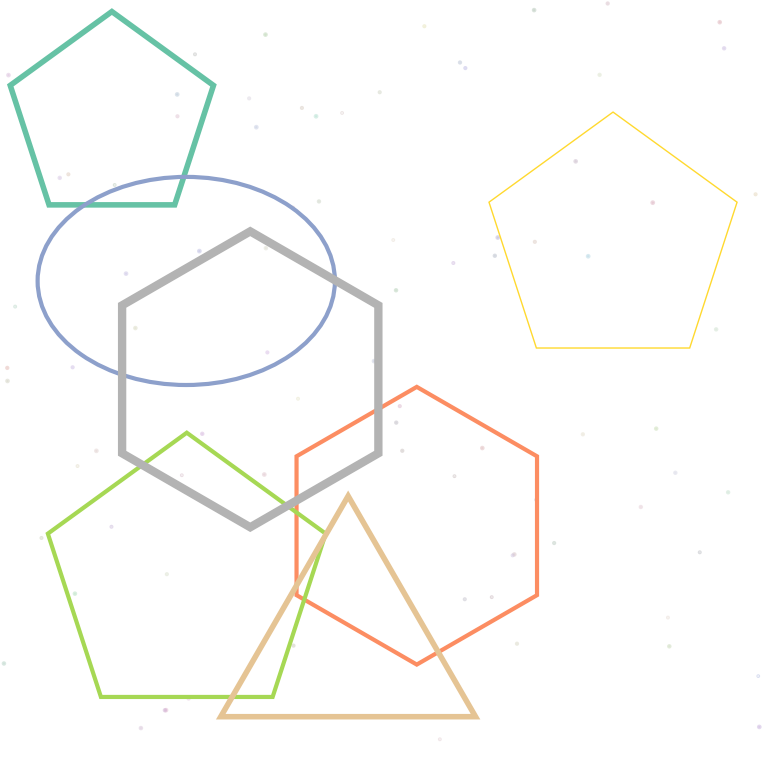[{"shape": "pentagon", "thickness": 2, "radius": 0.69, "center": [0.145, 0.846]}, {"shape": "hexagon", "thickness": 1.5, "radius": 0.9, "center": [0.541, 0.317]}, {"shape": "oval", "thickness": 1.5, "radius": 0.97, "center": [0.242, 0.635]}, {"shape": "pentagon", "thickness": 1.5, "radius": 0.95, "center": [0.243, 0.248]}, {"shape": "pentagon", "thickness": 0.5, "radius": 0.85, "center": [0.796, 0.685]}, {"shape": "triangle", "thickness": 2, "radius": 0.96, "center": [0.452, 0.165]}, {"shape": "hexagon", "thickness": 3, "radius": 0.96, "center": [0.325, 0.507]}]